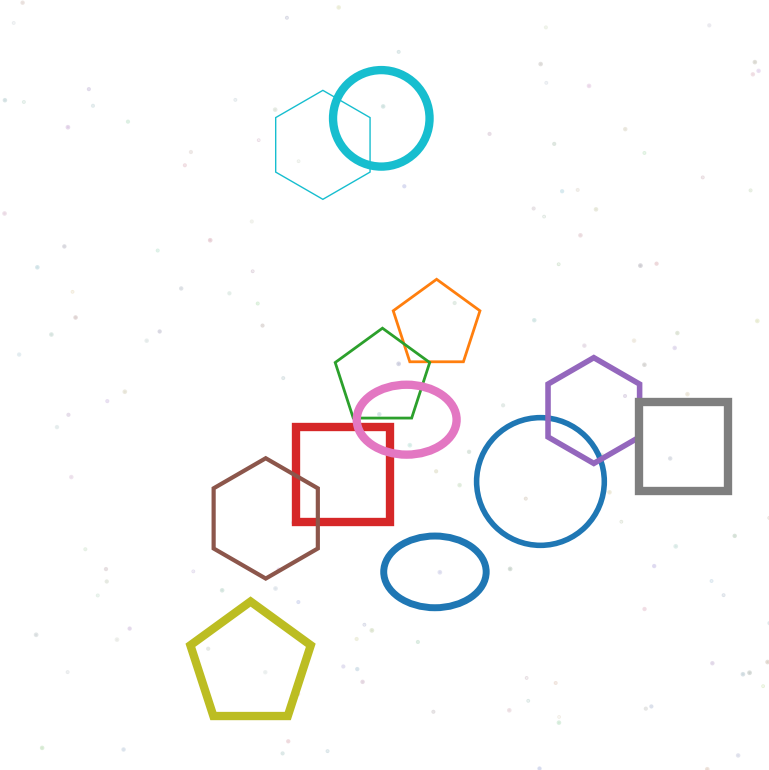[{"shape": "circle", "thickness": 2, "radius": 0.41, "center": [0.702, 0.375]}, {"shape": "oval", "thickness": 2.5, "radius": 0.33, "center": [0.565, 0.257]}, {"shape": "pentagon", "thickness": 1, "radius": 0.3, "center": [0.567, 0.578]}, {"shape": "pentagon", "thickness": 1, "radius": 0.32, "center": [0.497, 0.509]}, {"shape": "square", "thickness": 3, "radius": 0.31, "center": [0.446, 0.383]}, {"shape": "hexagon", "thickness": 2, "radius": 0.34, "center": [0.771, 0.467]}, {"shape": "hexagon", "thickness": 1.5, "radius": 0.39, "center": [0.345, 0.327]}, {"shape": "oval", "thickness": 3, "radius": 0.32, "center": [0.528, 0.455]}, {"shape": "square", "thickness": 3, "radius": 0.29, "center": [0.887, 0.42]}, {"shape": "pentagon", "thickness": 3, "radius": 0.41, "center": [0.325, 0.137]}, {"shape": "circle", "thickness": 3, "radius": 0.31, "center": [0.495, 0.846]}, {"shape": "hexagon", "thickness": 0.5, "radius": 0.35, "center": [0.419, 0.812]}]